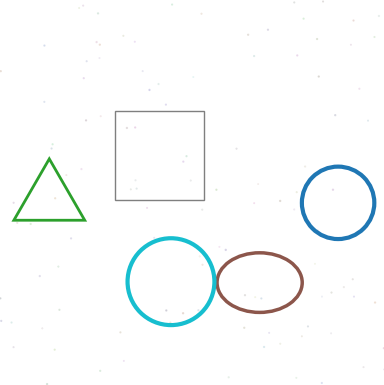[{"shape": "circle", "thickness": 3, "radius": 0.47, "center": [0.878, 0.473]}, {"shape": "triangle", "thickness": 2, "radius": 0.53, "center": [0.128, 0.481]}, {"shape": "oval", "thickness": 2.5, "radius": 0.55, "center": [0.674, 0.266]}, {"shape": "square", "thickness": 1, "radius": 0.58, "center": [0.415, 0.597]}, {"shape": "circle", "thickness": 3, "radius": 0.56, "center": [0.444, 0.268]}]